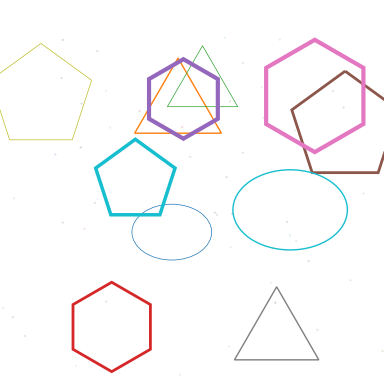[{"shape": "oval", "thickness": 0.5, "radius": 0.52, "center": [0.446, 0.397]}, {"shape": "triangle", "thickness": 1, "radius": 0.65, "center": [0.462, 0.719]}, {"shape": "triangle", "thickness": 0.5, "radius": 0.53, "center": [0.526, 0.776]}, {"shape": "hexagon", "thickness": 2, "radius": 0.58, "center": [0.29, 0.151]}, {"shape": "hexagon", "thickness": 3, "radius": 0.52, "center": [0.476, 0.743]}, {"shape": "pentagon", "thickness": 2, "radius": 0.73, "center": [0.897, 0.669]}, {"shape": "hexagon", "thickness": 3, "radius": 0.73, "center": [0.818, 0.751]}, {"shape": "triangle", "thickness": 1, "radius": 0.63, "center": [0.719, 0.129]}, {"shape": "pentagon", "thickness": 0.5, "radius": 0.69, "center": [0.106, 0.749]}, {"shape": "pentagon", "thickness": 2.5, "radius": 0.54, "center": [0.352, 0.53]}, {"shape": "oval", "thickness": 1, "radius": 0.74, "center": [0.754, 0.455]}]